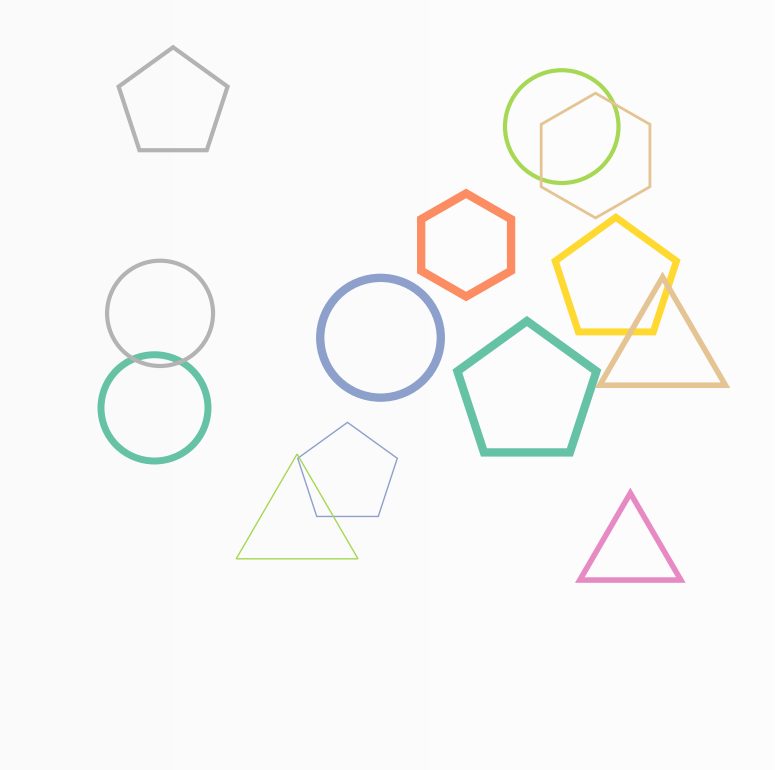[{"shape": "circle", "thickness": 2.5, "radius": 0.35, "center": [0.199, 0.47]}, {"shape": "pentagon", "thickness": 3, "radius": 0.47, "center": [0.68, 0.489]}, {"shape": "hexagon", "thickness": 3, "radius": 0.33, "center": [0.601, 0.682]}, {"shape": "pentagon", "thickness": 0.5, "radius": 0.34, "center": [0.448, 0.384]}, {"shape": "circle", "thickness": 3, "radius": 0.39, "center": [0.491, 0.561]}, {"shape": "triangle", "thickness": 2, "radius": 0.38, "center": [0.813, 0.284]}, {"shape": "circle", "thickness": 1.5, "radius": 0.37, "center": [0.725, 0.836]}, {"shape": "triangle", "thickness": 0.5, "radius": 0.45, "center": [0.383, 0.32]}, {"shape": "pentagon", "thickness": 2.5, "radius": 0.41, "center": [0.795, 0.636]}, {"shape": "hexagon", "thickness": 1, "radius": 0.41, "center": [0.768, 0.798]}, {"shape": "triangle", "thickness": 2, "radius": 0.47, "center": [0.855, 0.547]}, {"shape": "pentagon", "thickness": 1.5, "radius": 0.37, "center": [0.223, 0.865]}, {"shape": "circle", "thickness": 1.5, "radius": 0.34, "center": [0.207, 0.593]}]